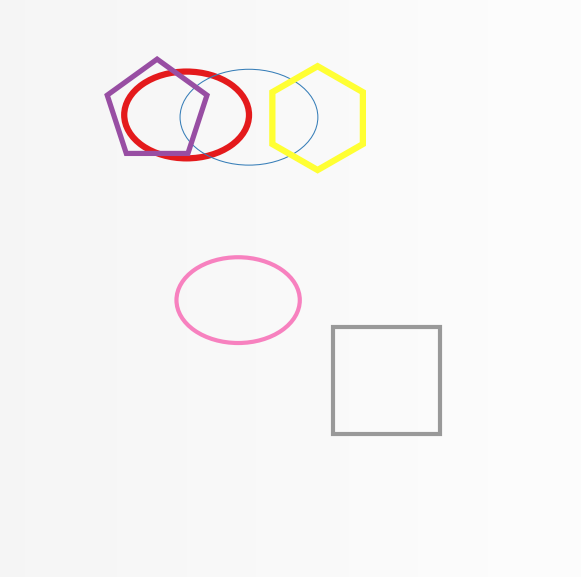[{"shape": "oval", "thickness": 3, "radius": 0.54, "center": [0.321, 0.8]}, {"shape": "oval", "thickness": 0.5, "radius": 0.59, "center": [0.428, 0.796]}, {"shape": "pentagon", "thickness": 2.5, "radius": 0.45, "center": [0.27, 0.806]}, {"shape": "hexagon", "thickness": 3, "radius": 0.45, "center": [0.546, 0.795]}, {"shape": "oval", "thickness": 2, "radius": 0.53, "center": [0.41, 0.479]}, {"shape": "square", "thickness": 2, "radius": 0.46, "center": [0.664, 0.34]}]